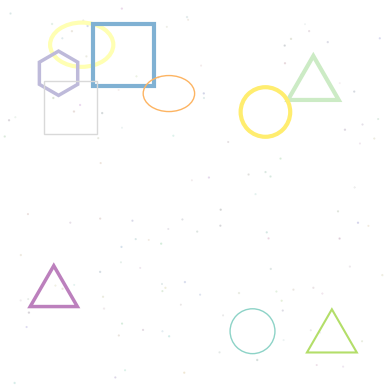[{"shape": "circle", "thickness": 1, "radius": 0.29, "center": [0.656, 0.14]}, {"shape": "oval", "thickness": 3, "radius": 0.41, "center": [0.212, 0.884]}, {"shape": "hexagon", "thickness": 2.5, "radius": 0.29, "center": [0.152, 0.81]}, {"shape": "square", "thickness": 3, "radius": 0.4, "center": [0.321, 0.858]}, {"shape": "oval", "thickness": 1, "radius": 0.33, "center": [0.439, 0.757]}, {"shape": "triangle", "thickness": 1.5, "radius": 0.37, "center": [0.862, 0.122]}, {"shape": "square", "thickness": 1, "radius": 0.35, "center": [0.183, 0.721]}, {"shape": "triangle", "thickness": 2.5, "radius": 0.35, "center": [0.14, 0.239]}, {"shape": "triangle", "thickness": 3, "radius": 0.38, "center": [0.814, 0.778]}, {"shape": "circle", "thickness": 3, "radius": 0.32, "center": [0.689, 0.709]}]